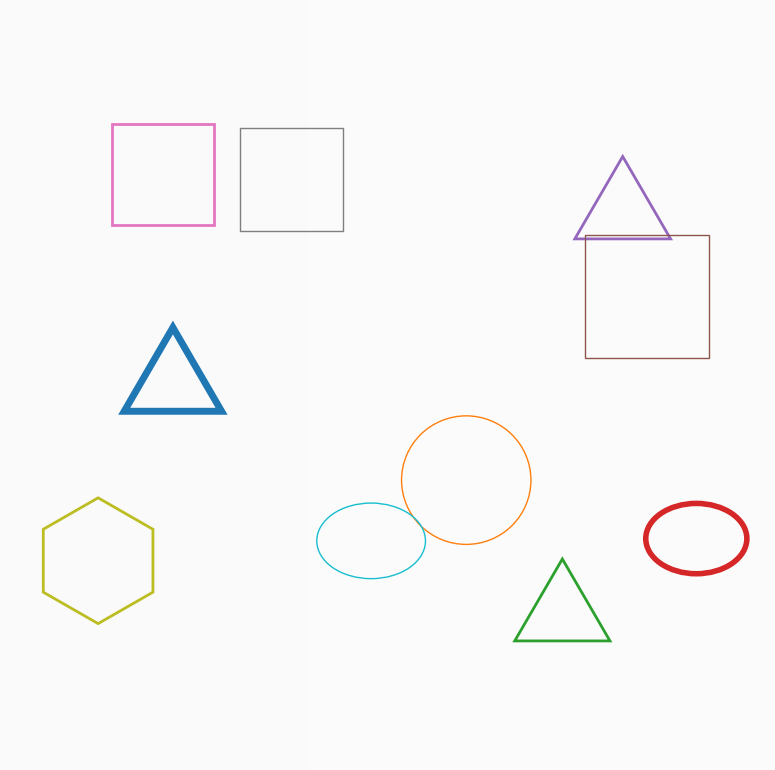[{"shape": "triangle", "thickness": 2.5, "radius": 0.36, "center": [0.223, 0.502]}, {"shape": "circle", "thickness": 0.5, "radius": 0.42, "center": [0.602, 0.376]}, {"shape": "triangle", "thickness": 1, "radius": 0.35, "center": [0.726, 0.203]}, {"shape": "oval", "thickness": 2, "radius": 0.33, "center": [0.898, 0.301]}, {"shape": "triangle", "thickness": 1, "radius": 0.36, "center": [0.803, 0.725]}, {"shape": "square", "thickness": 0.5, "radius": 0.4, "center": [0.835, 0.615]}, {"shape": "square", "thickness": 1, "radius": 0.33, "center": [0.21, 0.773]}, {"shape": "square", "thickness": 0.5, "radius": 0.33, "center": [0.376, 0.767]}, {"shape": "hexagon", "thickness": 1, "radius": 0.41, "center": [0.127, 0.272]}, {"shape": "oval", "thickness": 0.5, "radius": 0.35, "center": [0.479, 0.298]}]